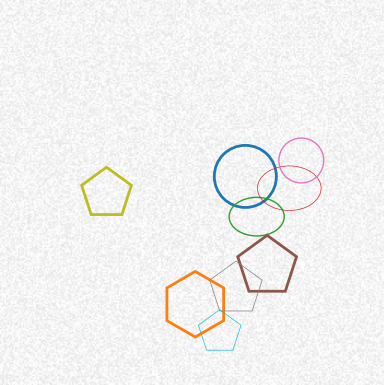[{"shape": "circle", "thickness": 2, "radius": 0.4, "center": [0.637, 0.542]}, {"shape": "hexagon", "thickness": 2, "radius": 0.43, "center": [0.507, 0.21]}, {"shape": "oval", "thickness": 1, "radius": 0.36, "center": [0.667, 0.437]}, {"shape": "oval", "thickness": 0.5, "radius": 0.41, "center": [0.751, 0.511]}, {"shape": "pentagon", "thickness": 2, "radius": 0.4, "center": [0.694, 0.308]}, {"shape": "circle", "thickness": 1, "radius": 0.29, "center": [0.783, 0.583]}, {"shape": "pentagon", "thickness": 0.5, "radius": 0.36, "center": [0.613, 0.25]}, {"shape": "pentagon", "thickness": 2, "radius": 0.34, "center": [0.277, 0.498]}, {"shape": "pentagon", "thickness": 0.5, "radius": 0.29, "center": [0.571, 0.137]}]